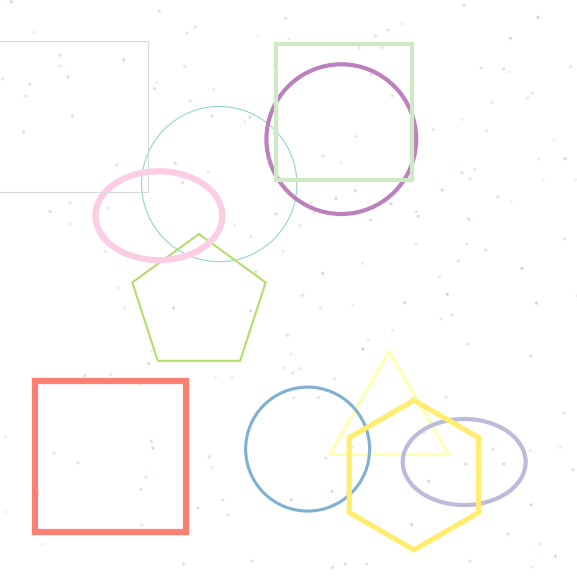[{"shape": "circle", "thickness": 0.5, "radius": 0.67, "center": [0.38, 0.68]}, {"shape": "triangle", "thickness": 1.5, "radius": 0.59, "center": [0.674, 0.272]}, {"shape": "oval", "thickness": 2, "radius": 0.53, "center": [0.804, 0.199]}, {"shape": "square", "thickness": 3, "radius": 0.66, "center": [0.192, 0.208]}, {"shape": "circle", "thickness": 1.5, "radius": 0.54, "center": [0.533, 0.222]}, {"shape": "pentagon", "thickness": 1, "radius": 0.61, "center": [0.345, 0.473]}, {"shape": "oval", "thickness": 3, "radius": 0.55, "center": [0.275, 0.626]}, {"shape": "square", "thickness": 0.5, "radius": 0.65, "center": [0.126, 0.797]}, {"shape": "circle", "thickness": 2, "radius": 0.65, "center": [0.591, 0.758]}, {"shape": "square", "thickness": 2, "radius": 0.59, "center": [0.596, 0.805]}, {"shape": "hexagon", "thickness": 2.5, "radius": 0.65, "center": [0.717, 0.176]}]